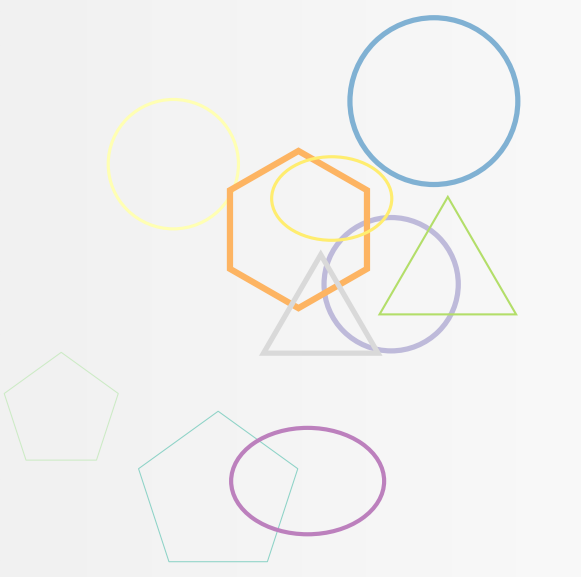[{"shape": "pentagon", "thickness": 0.5, "radius": 0.72, "center": [0.375, 0.143]}, {"shape": "circle", "thickness": 1.5, "radius": 0.56, "center": [0.298, 0.715]}, {"shape": "circle", "thickness": 2.5, "radius": 0.58, "center": [0.673, 0.507]}, {"shape": "circle", "thickness": 2.5, "radius": 0.72, "center": [0.746, 0.824]}, {"shape": "hexagon", "thickness": 3, "radius": 0.68, "center": [0.514, 0.602]}, {"shape": "triangle", "thickness": 1, "radius": 0.68, "center": [0.77, 0.523]}, {"shape": "triangle", "thickness": 2.5, "radius": 0.57, "center": [0.552, 0.444]}, {"shape": "oval", "thickness": 2, "radius": 0.66, "center": [0.529, 0.166]}, {"shape": "pentagon", "thickness": 0.5, "radius": 0.52, "center": [0.105, 0.286]}, {"shape": "oval", "thickness": 1.5, "radius": 0.52, "center": [0.571, 0.655]}]